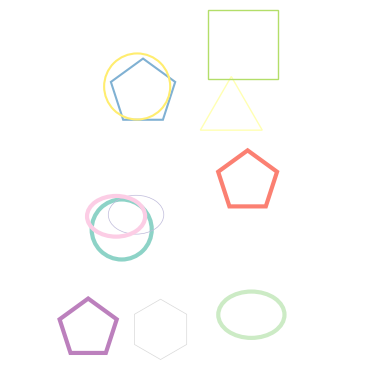[{"shape": "circle", "thickness": 3, "radius": 0.39, "center": [0.316, 0.404]}, {"shape": "triangle", "thickness": 1, "radius": 0.46, "center": [0.601, 0.708]}, {"shape": "oval", "thickness": 0.5, "radius": 0.36, "center": [0.353, 0.442]}, {"shape": "pentagon", "thickness": 3, "radius": 0.4, "center": [0.643, 0.529]}, {"shape": "pentagon", "thickness": 1.5, "radius": 0.44, "center": [0.372, 0.76]}, {"shape": "square", "thickness": 1, "radius": 0.45, "center": [0.632, 0.884]}, {"shape": "oval", "thickness": 3, "radius": 0.38, "center": [0.302, 0.438]}, {"shape": "hexagon", "thickness": 0.5, "radius": 0.39, "center": [0.417, 0.145]}, {"shape": "pentagon", "thickness": 3, "radius": 0.39, "center": [0.229, 0.146]}, {"shape": "oval", "thickness": 3, "radius": 0.43, "center": [0.653, 0.183]}, {"shape": "circle", "thickness": 1.5, "radius": 0.43, "center": [0.356, 0.775]}]